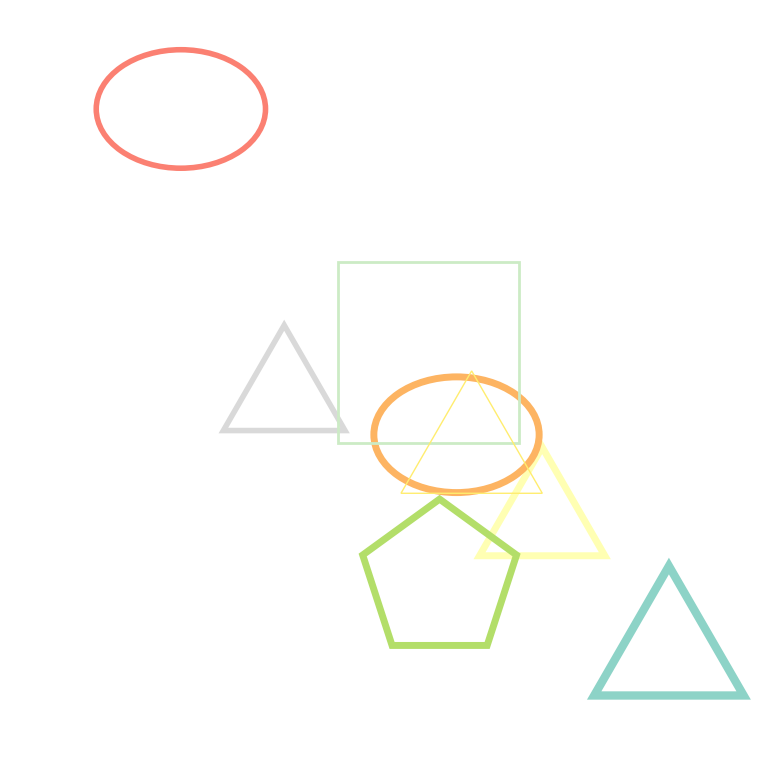[{"shape": "triangle", "thickness": 3, "radius": 0.56, "center": [0.869, 0.153]}, {"shape": "triangle", "thickness": 2.5, "radius": 0.47, "center": [0.704, 0.325]}, {"shape": "oval", "thickness": 2, "radius": 0.55, "center": [0.235, 0.858]}, {"shape": "oval", "thickness": 2.5, "radius": 0.54, "center": [0.593, 0.435]}, {"shape": "pentagon", "thickness": 2.5, "radius": 0.53, "center": [0.571, 0.247]}, {"shape": "triangle", "thickness": 2, "radius": 0.46, "center": [0.369, 0.486]}, {"shape": "square", "thickness": 1, "radius": 0.59, "center": [0.557, 0.542]}, {"shape": "triangle", "thickness": 0.5, "radius": 0.53, "center": [0.613, 0.412]}]